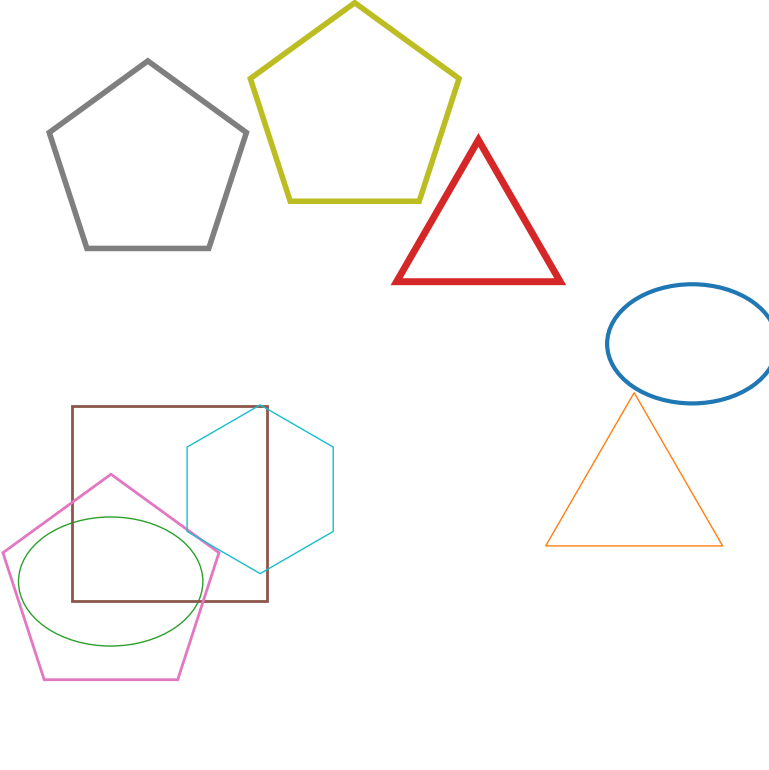[{"shape": "oval", "thickness": 1.5, "radius": 0.55, "center": [0.899, 0.553]}, {"shape": "triangle", "thickness": 0.5, "radius": 0.66, "center": [0.824, 0.357]}, {"shape": "oval", "thickness": 0.5, "radius": 0.6, "center": [0.144, 0.245]}, {"shape": "triangle", "thickness": 2.5, "radius": 0.61, "center": [0.621, 0.696]}, {"shape": "square", "thickness": 1, "radius": 0.63, "center": [0.22, 0.346]}, {"shape": "pentagon", "thickness": 1, "radius": 0.74, "center": [0.144, 0.237]}, {"shape": "pentagon", "thickness": 2, "radius": 0.67, "center": [0.192, 0.786]}, {"shape": "pentagon", "thickness": 2, "radius": 0.71, "center": [0.461, 0.854]}, {"shape": "hexagon", "thickness": 0.5, "radius": 0.55, "center": [0.338, 0.365]}]